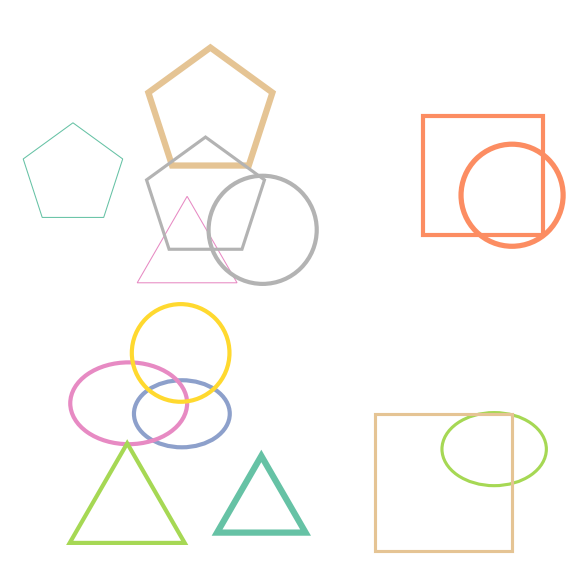[{"shape": "triangle", "thickness": 3, "radius": 0.44, "center": [0.453, 0.121]}, {"shape": "pentagon", "thickness": 0.5, "radius": 0.45, "center": [0.126, 0.696]}, {"shape": "square", "thickness": 2, "radius": 0.52, "center": [0.836, 0.695]}, {"shape": "circle", "thickness": 2.5, "radius": 0.44, "center": [0.887, 0.661]}, {"shape": "oval", "thickness": 2, "radius": 0.41, "center": [0.315, 0.283]}, {"shape": "triangle", "thickness": 0.5, "radius": 0.5, "center": [0.324, 0.559]}, {"shape": "oval", "thickness": 2, "radius": 0.51, "center": [0.223, 0.301]}, {"shape": "triangle", "thickness": 2, "radius": 0.57, "center": [0.22, 0.117]}, {"shape": "oval", "thickness": 1.5, "radius": 0.45, "center": [0.856, 0.221]}, {"shape": "circle", "thickness": 2, "radius": 0.42, "center": [0.313, 0.388]}, {"shape": "pentagon", "thickness": 3, "radius": 0.56, "center": [0.364, 0.804]}, {"shape": "square", "thickness": 1.5, "radius": 0.59, "center": [0.768, 0.163]}, {"shape": "pentagon", "thickness": 1.5, "radius": 0.54, "center": [0.356, 0.654]}, {"shape": "circle", "thickness": 2, "radius": 0.47, "center": [0.455, 0.601]}]